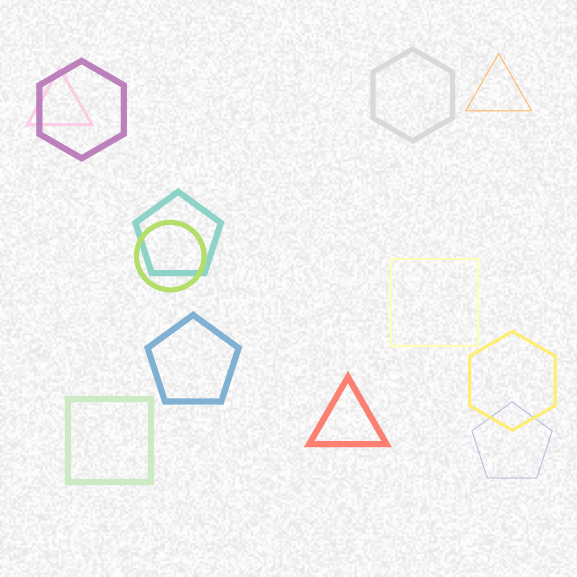[{"shape": "pentagon", "thickness": 3, "radius": 0.39, "center": [0.308, 0.589]}, {"shape": "square", "thickness": 1, "radius": 0.38, "center": [0.753, 0.476]}, {"shape": "pentagon", "thickness": 0.5, "radius": 0.37, "center": [0.887, 0.23]}, {"shape": "triangle", "thickness": 3, "radius": 0.39, "center": [0.602, 0.269]}, {"shape": "pentagon", "thickness": 3, "radius": 0.41, "center": [0.334, 0.371]}, {"shape": "triangle", "thickness": 0.5, "radius": 0.33, "center": [0.864, 0.84]}, {"shape": "circle", "thickness": 2.5, "radius": 0.29, "center": [0.295, 0.556]}, {"shape": "triangle", "thickness": 1.5, "radius": 0.32, "center": [0.103, 0.816]}, {"shape": "hexagon", "thickness": 2.5, "radius": 0.4, "center": [0.715, 0.835]}, {"shape": "hexagon", "thickness": 3, "radius": 0.42, "center": [0.141, 0.809]}, {"shape": "square", "thickness": 3, "radius": 0.36, "center": [0.189, 0.237]}, {"shape": "hexagon", "thickness": 1.5, "radius": 0.43, "center": [0.887, 0.34]}]